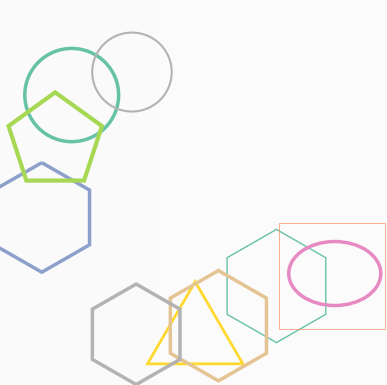[{"shape": "hexagon", "thickness": 1, "radius": 0.74, "center": [0.713, 0.257]}, {"shape": "circle", "thickness": 2.5, "radius": 0.61, "center": [0.185, 0.753]}, {"shape": "square", "thickness": 0.5, "radius": 0.69, "center": [0.857, 0.283]}, {"shape": "hexagon", "thickness": 2.5, "radius": 0.71, "center": [0.108, 0.435]}, {"shape": "oval", "thickness": 2.5, "radius": 0.59, "center": [0.864, 0.29]}, {"shape": "pentagon", "thickness": 3, "radius": 0.63, "center": [0.142, 0.633]}, {"shape": "triangle", "thickness": 2, "radius": 0.71, "center": [0.504, 0.126]}, {"shape": "hexagon", "thickness": 2.5, "radius": 0.72, "center": [0.564, 0.154]}, {"shape": "hexagon", "thickness": 2.5, "radius": 0.65, "center": [0.351, 0.132]}, {"shape": "circle", "thickness": 1.5, "radius": 0.51, "center": [0.341, 0.813]}]